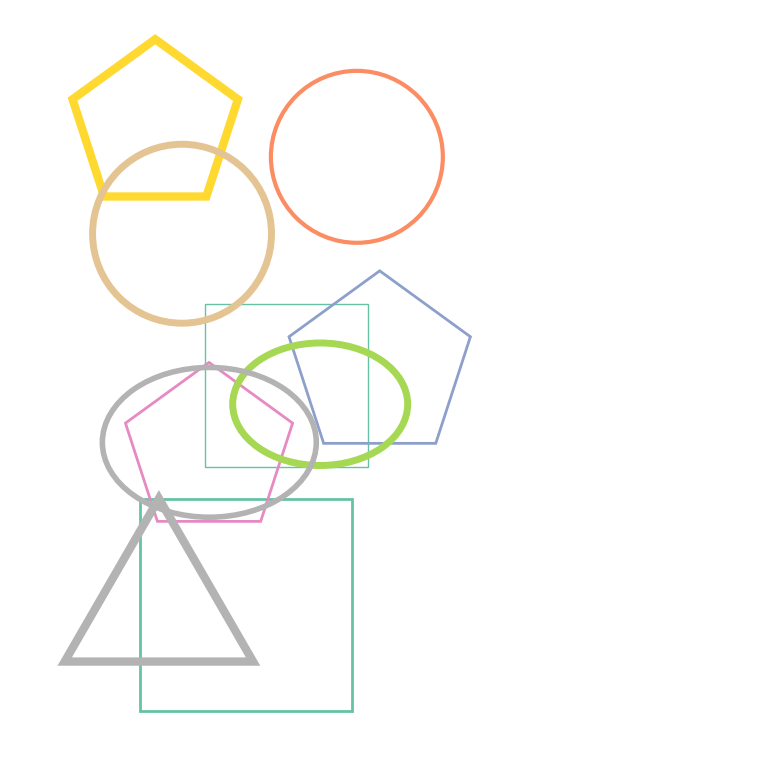[{"shape": "square", "thickness": 1, "radius": 0.69, "center": [0.319, 0.215]}, {"shape": "square", "thickness": 0.5, "radius": 0.53, "center": [0.372, 0.5]}, {"shape": "circle", "thickness": 1.5, "radius": 0.56, "center": [0.463, 0.796]}, {"shape": "pentagon", "thickness": 1, "radius": 0.62, "center": [0.493, 0.524]}, {"shape": "pentagon", "thickness": 1, "radius": 0.57, "center": [0.271, 0.415]}, {"shape": "oval", "thickness": 2.5, "radius": 0.57, "center": [0.416, 0.475]}, {"shape": "pentagon", "thickness": 3, "radius": 0.56, "center": [0.202, 0.836]}, {"shape": "circle", "thickness": 2.5, "radius": 0.58, "center": [0.236, 0.696]}, {"shape": "triangle", "thickness": 3, "radius": 0.71, "center": [0.206, 0.211]}, {"shape": "oval", "thickness": 2, "radius": 0.69, "center": [0.272, 0.426]}]